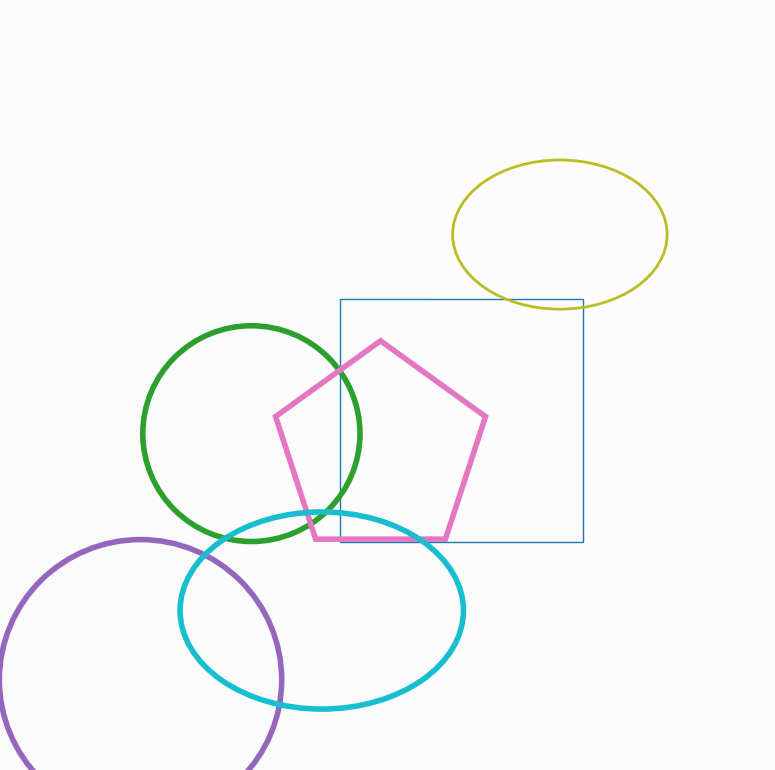[{"shape": "square", "thickness": 0.5, "radius": 0.79, "center": [0.596, 0.454]}, {"shape": "circle", "thickness": 2, "radius": 0.7, "center": [0.324, 0.437]}, {"shape": "circle", "thickness": 2, "radius": 0.91, "center": [0.181, 0.117]}, {"shape": "pentagon", "thickness": 2, "radius": 0.71, "center": [0.491, 0.415]}, {"shape": "oval", "thickness": 1, "radius": 0.69, "center": [0.722, 0.695]}, {"shape": "oval", "thickness": 2, "radius": 0.91, "center": [0.415, 0.207]}]